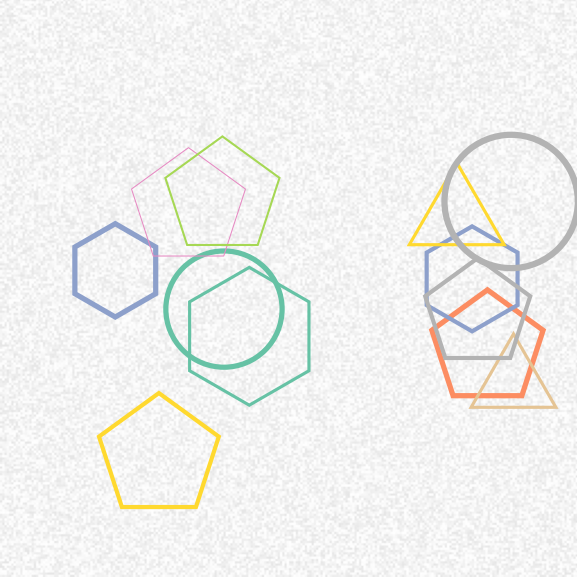[{"shape": "circle", "thickness": 2.5, "radius": 0.5, "center": [0.388, 0.464]}, {"shape": "hexagon", "thickness": 1.5, "radius": 0.6, "center": [0.432, 0.417]}, {"shape": "pentagon", "thickness": 2.5, "radius": 0.51, "center": [0.844, 0.396]}, {"shape": "hexagon", "thickness": 2, "radius": 0.45, "center": [0.817, 0.516]}, {"shape": "hexagon", "thickness": 2.5, "radius": 0.4, "center": [0.2, 0.531]}, {"shape": "pentagon", "thickness": 0.5, "radius": 0.52, "center": [0.326, 0.64]}, {"shape": "pentagon", "thickness": 1, "radius": 0.52, "center": [0.385, 0.659]}, {"shape": "triangle", "thickness": 1.5, "radius": 0.47, "center": [0.791, 0.623]}, {"shape": "pentagon", "thickness": 2, "radius": 0.55, "center": [0.275, 0.209]}, {"shape": "triangle", "thickness": 1.5, "radius": 0.42, "center": [0.889, 0.336]}, {"shape": "pentagon", "thickness": 2, "radius": 0.48, "center": [0.827, 0.457]}, {"shape": "circle", "thickness": 3, "radius": 0.58, "center": [0.885, 0.65]}]